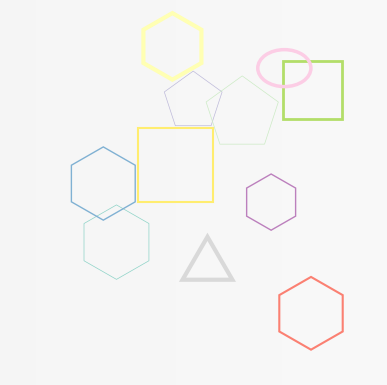[{"shape": "hexagon", "thickness": 0.5, "radius": 0.48, "center": [0.301, 0.371]}, {"shape": "hexagon", "thickness": 3, "radius": 0.43, "center": [0.445, 0.88]}, {"shape": "pentagon", "thickness": 0.5, "radius": 0.39, "center": [0.499, 0.737]}, {"shape": "hexagon", "thickness": 1.5, "radius": 0.47, "center": [0.803, 0.186]}, {"shape": "hexagon", "thickness": 1, "radius": 0.48, "center": [0.267, 0.523]}, {"shape": "square", "thickness": 2, "radius": 0.38, "center": [0.807, 0.766]}, {"shape": "oval", "thickness": 2.5, "radius": 0.34, "center": [0.734, 0.823]}, {"shape": "triangle", "thickness": 3, "radius": 0.37, "center": [0.535, 0.311]}, {"shape": "hexagon", "thickness": 1, "radius": 0.36, "center": [0.7, 0.475]}, {"shape": "pentagon", "thickness": 0.5, "radius": 0.49, "center": [0.625, 0.705]}, {"shape": "square", "thickness": 1.5, "radius": 0.48, "center": [0.453, 0.571]}]